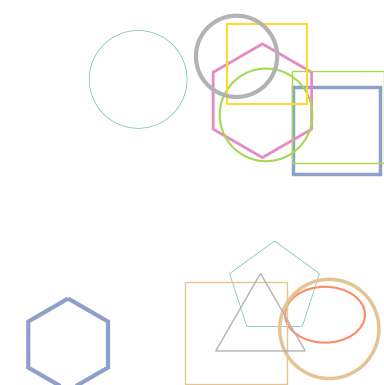[{"shape": "pentagon", "thickness": 0.5, "radius": 0.61, "center": [0.713, 0.251]}, {"shape": "circle", "thickness": 0.5, "radius": 0.63, "center": [0.359, 0.794]}, {"shape": "oval", "thickness": 1.5, "radius": 0.52, "center": [0.844, 0.183]}, {"shape": "square", "thickness": 2.5, "radius": 0.56, "center": [0.873, 0.661]}, {"shape": "hexagon", "thickness": 3, "radius": 0.6, "center": [0.177, 0.105]}, {"shape": "hexagon", "thickness": 2, "radius": 0.74, "center": [0.682, 0.738]}, {"shape": "circle", "thickness": 1.5, "radius": 0.6, "center": [0.691, 0.702]}, {"shape": "square", "thickness": 1, "radius": 0.6, "center": [0.878, 0.696]}, {"shape": "square", "thickness": 1.5, "radius": 0.52, "center": [0.693, 0.835]}, {"shape": "square", "thickness": 1, "radius": 0.66, "center": [0.613, 0.136]}, {"shape": "circle", "thickness": 2.5, "radius": 0.64, "center": [0.855, 0.146]}, {"shape": "circle", "thickness": 3, "radius": 0.53, "center": [0.614, 0.854]}, {"shape": "triangle", "thickness": 1, "radius": 0.67, "center": [0.677, 0.156]}]